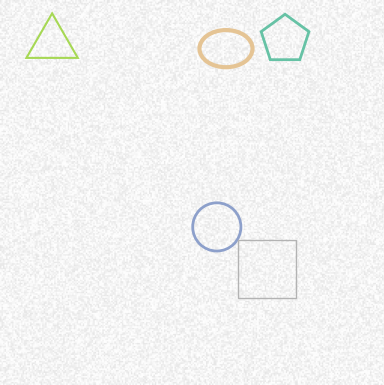[{"shape": "pentagon", "thickness": 2, "radius": 0.33, "center": [0.74, 0.898]}, {"shape": "circle", "thickness": 2, "radius": 0.31, "center": [0.563, 0.411]}, {"shape": "triangle", "thickness": 1.5, "radius": 0.39, "center": [0.135, 0.888]}, {"shape": "oval", "thickness": 3, "radius": 0.34, "center": [0.587, 0.874]}, {"shape": "square", "thickness": 1, "radius": 0.38, "center": [0.693, 0.302]}]